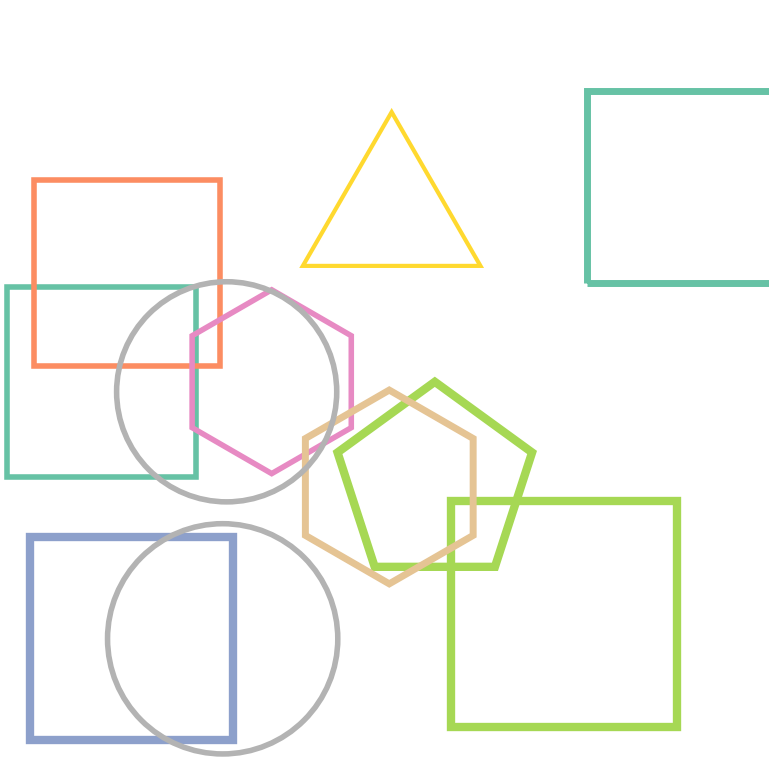[{"shape": "square", "thickness": 2, "radius": 0.61, "center": [0.132, 0.504]}, {"shape": "square", "thickness": 2.5, "radius": 0.63, "center": [0.888, 0.757]}, {"shape": "square", "thickness": 2, "radius": 0.6, "center": [0.165, 0.645]}, {"shape": "square", "thickness": 3, "radius": 0.66, "center": [0.171, 0.171]}, {"shape": "hexagon", "thickness": 2, "radius": 0.6, "center": [0.353, 0.504]}, {"shape": "pentagon", "thickness": 3, "radius": 0.66, "center": [0.565, 0.371]}, {"shape": "square", "thickness": 3, "radius": 0.73, "center": [0.733, 0.203]}, {"shape": "triangle", "thickness": 1.5, "radius": 0.67, "center": [0.509, 0.721]}, {"shape": "hexagon", "thickness": 2.5, "radius": 0.63, "center": [0.506, 0.368]}, {"shape": "circle", "thickness": 2, "radius": 0.71, "center": [0.294, 0.491]}, {"shape": "circle", "thickness": 2, "radius": 0.75, "center": [0.289, 0.17]}]